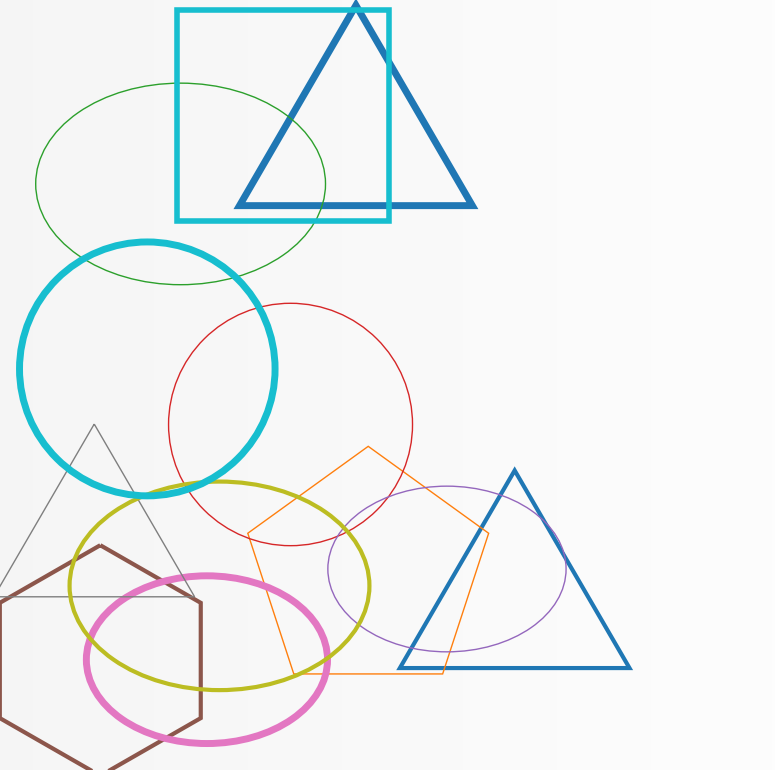[{"shape": "triangle", "thickness": 2.5, "radius": 0.87, "center": [0.459, 0.82]}, {"shape": "triangle", "thickness": 1.5, "radius": 0.86, "center": [0.664, 0.218]}, {"shape": "pentagon", "thickness": 0.5, "radius": 0.82, "center": [0.475, 0.257]}, {"shape": "oval", "thickness": 0.5, "radius": 0.93, "center": [0.233, 0.761]}, {"shape": "circle", "thickness": 0.5, "radius": 0.79, "center": [0.375, 0.449]}, {"shape": "oval", "thickness": 0.5, "radius": 0.77, "center": [0.577, 0.261]}, {"shape": "hexagon", "thickness": 1.5, "radius": 0.75, "center": [0.129, 0.142]}, {"shape": "oval", "thickness": 2.5, "radius": 0.78, "center": [0.267, 0.143]}, {"shape": "triangle", "thickness": 0.5, "radius": 0.75, "center": [0.122, 0.3]}, {"shape": "oval", "thickness": 1.5, "radius": 0.97, "center": [0.283, 0.239]}, {"shape": "square", "thickness": 2, "radius": 0.68, "center": [0.366, 0.85]}, {"shape": "circle", "thickness": 2.5, "radius": 0.82, "center": [0.19, 0.521]}]